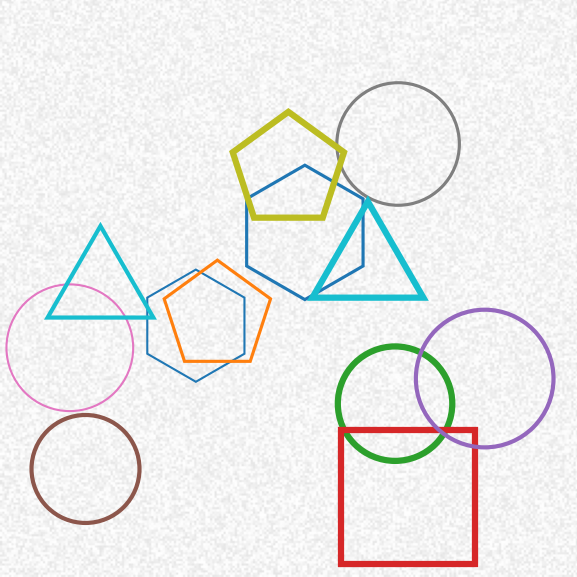[{"shape": "hexagon", "thickness": 1, "radius": 0.49, "center": [0.339, 0.435]}, {"shape": "hexagon", "thickness": 1.5, "radius": 0.58, "center": [0.528, 0.597]}, {"shape": "pentagon", "thickness": 1.5, "radius": 0.48, "center": [0.376, 0.452]}, {"shape": "circle", "thickness": 3, "radius": 0.5, "center": [0.684, 0.3]}, {"shape": "square", "thickness": 3, "radius": 0.58, "center": [0.706, 0.138]}, {"shape": "circle", "thickness": 2, "radius": 0.6, "center": [0.839, 0.344]}, {"shape": "circle", "thickness": 2, "radius": 0.47, "center": [0.148, 0.187]}, {"shape": "circle", "thickness": 1, "radius": 0.55, "center": [0.121, 0.397]}, {"shape": "circle", "thickness": 1.5, "radius": 0.53, "center": [0.689, 0.75]}, {"shape": "pentagon", "thickness": 3, "radius": 0.51, "center": [0.499, 0.704]}, {"shape": "triangle", "thickness": 2, "radius": 0.53, "center": [0.174, 0.502]}, {"shape": "triangle", "thickness": 3, "radius": 0.55, "center": [0.637, 0.539]}]